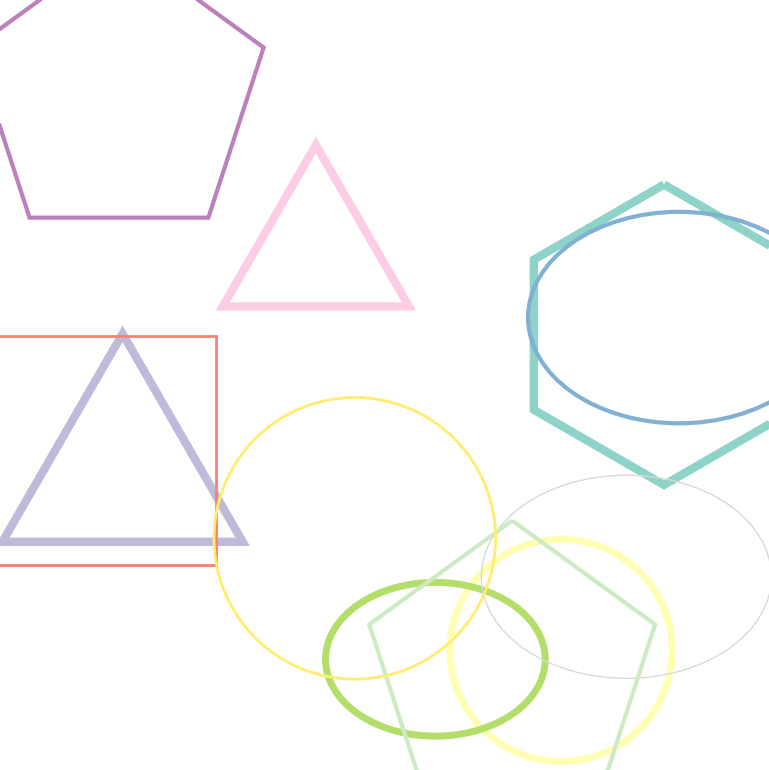[{"shape": "hexagon", "thickness": 3, "radius": 0.98, "center": [0.862, 0.565]}, {"shape": "circle", "thickness": 2.5, "radius": 0.72, "center": [0.729, 0.155]}, {"shape": "triangle", "thickness": 3, "radius": 0.9, "center": [0.159, 0.386]}, {"shape": "square", "thickness": 1, "radius": 0.74, "center": [0.131, 0.414]}, {"shape": "oval", "thickness": 1.5, "radius": 0.98, "center": [0.882, 0.588]}, {"shape": "oval", "thickness": 2.5, "radius": 0.71, "center": [0.565, 0.144]}, {"shape": "triangle", "thickness": 3, "radius": 0.7, "center": [0.41, 0.672]}, {"shape": "oval", "thickness": 0.5, "radius": 0.94, "center": [0.813, 0.251]}, {"shape": "pentagon", "thickness": 1.5, "radius": 0.99, "center": [0.154, 0.877]}, {"shape": "pentagon", "thickness": 1.5, "radius": 0.98, "center": [0.665, 0.129]}, {"shape": "circle", "thickness": 1, "radius": 0.91, "center": [0.461, 0.301]}]